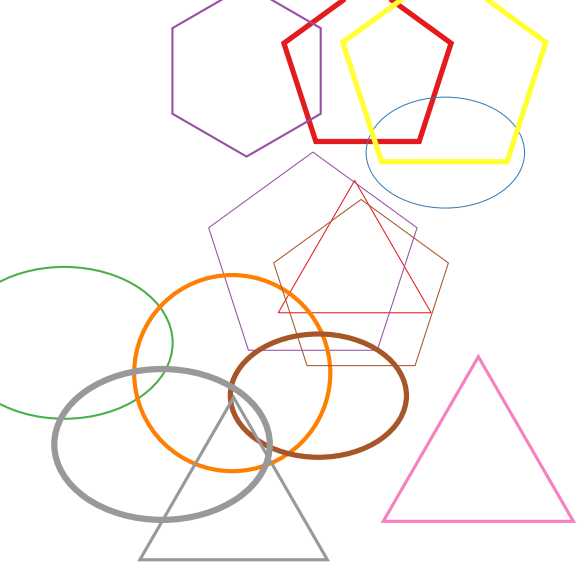[{"shape": "pentagon", "thickness": 2.5, "radius": 0.76, "center": [0.636, 0.877]}, {"shape": "triangle", "thickness": 0.5, "radius": 0.76, "center": [0.614, 0.534]}, {"shape": "oval", "thickness": 0.5, "radius": 0.69, "center": [0.771, 0.735]}, {"shape": "oval", "thickness": 1, "radius": 0.94, "center": [0.111, 0.405]}, {"shape": "hexagon", "thickness": 1, "radius": 0.74, "center": [0.427, 0.876]}, {"shape": "pentagon", "thickness": 0.5, "radius": 0.95, "center": [0.542, 0.546]}, {"shape": "circle", "thickness": 2, "radius": 0.85, "center": [0.402, 0.353]}, {"shape": "pentagon", "thickness": 2.5, "radius": 0.92, "center": [0.769, 0.869]}, {"shape": "pentagon", "thickness": 0.5, "radius": 0.8, "center": [0.625, 0.495]}, {"shape": "oval", "thickness": 2.5, "radius": 0.76, "center": [0.551, 0.314]}, {"shape": "triangle", "thickness": 1.5, "radius": 0.95, "center": [0.828, 0.191]}, {"shape": "triangle", "thickness": 1.5, "radius": 0.94, "center": [0.405, 0.124]}, {"shape": "oval", "thickness": 3, "radius": 0.93, "center": [0.281, 0.23]}]